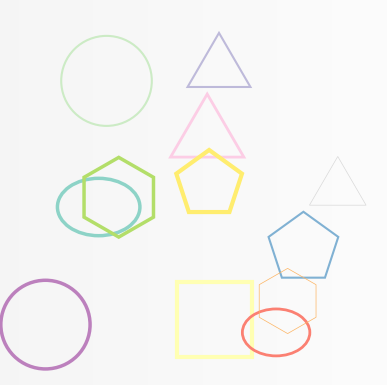[{"shape": "oval", "thickness": 2.5, "radius": 0.53, "center": [0.255, 0.462]}, {"shape": "square", "thickness": 3, "radius": 0.49, "center": [0.553, 0.17]}, {"shape": "triangle", "thickness": 1.5, "radius": 0.47, "center": [0.565, 0.821]}, {"shape": "oval", "thickness": 2, "radius": 0.44, "center": [0.713, 0.137]}, {"shape": "pentagon", "thickness": 1.5, "radius": 0.47, "center": [0.783, 0.355]}, {"shape": "hexagon", "thickness": 0.5, "radius": 0.42, "center": [0.742, 0.218]}, {"shape": "hexagon", "thickness": 2.5, "radius": 0.52, "center": [0.306, 0.488]}, {"shape": "triangle", "thickness": 2, "radius": 0.55, "center": [0.535, 0.647]}, {"shape": "triangle", "thickness": 0.5, "radius": 0.42, "center": [0.872, 0.509]}, {"shape": "circle", "thickness": 2.5, "radius": 0.58, "center": [0.117, 0.157]}, {"shape": "circle", "thickness": 1.5, "radius": 0.58, "center": [0.275, 0.79]}, {"shape": "pentagon", "thickness": 3, "radius": 0.45, "center": [0.54, 0.521]}]